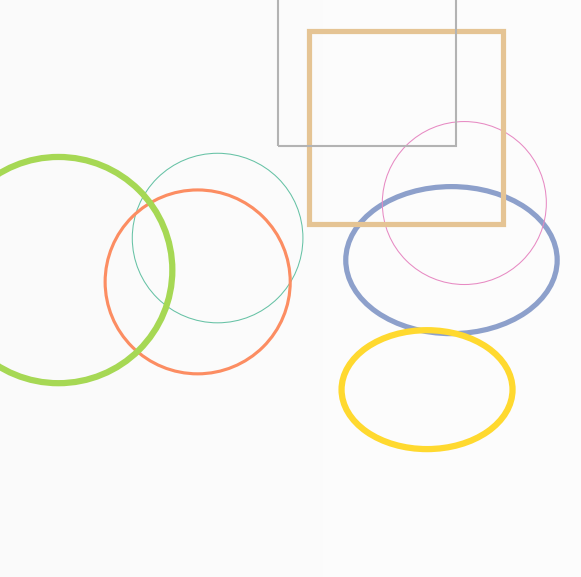[{"shape": "circle", "thickness": 0.5, "radius": 0.73, "center": [0.374, 0.587]}, {"shape": "circle", "thickness": 1.5, "radius": 0.8, "center": [0.34, 0.511]}, {"shape": "oval", "thickness": 2.5, "radius": 0.91, "center": [0.777, 0.549]}, {"shape": "circle", "thickness": 0.5, "radius": 0.71, "center": [0.799, 0.648]}, {"shape": "circle", "thickness": 3, "radius": 0.98, "center": [0.101, 0.531]}, {"shape": "oval", "thickness": 3, "radius": 0.74, "center": [0.735, 0.324]}, {"shape": "square", "thickness": 2.5, "radius": 0.84, "center": [0.699, 0.778]}, {"shape": "square", "thickness": 1, "radius": 0.77, "center": [0.631, 0.899]}]